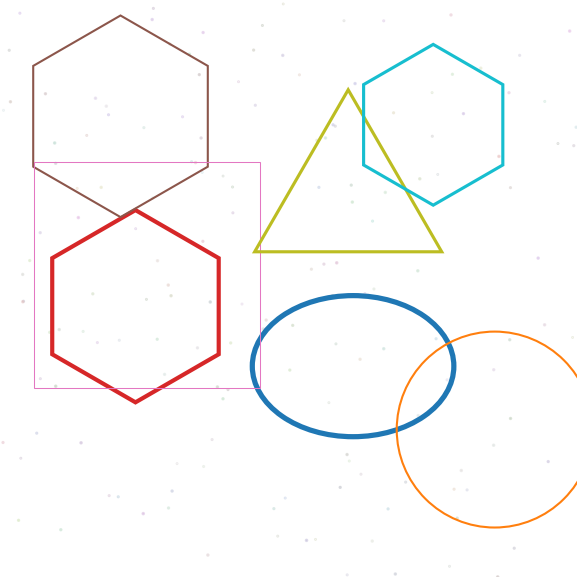[{"shape": "oval", "thickness": 2.5, "radius": 0.87, "center": [0.611, 0.365]}, {"shape": "circle", "thickness": 1, "radius": 0.85, "center": [0.857, 0.255]}, {"shape": "hexagon", "thickness": 2, "radius": 0.83, "center": [0.235, 0.469]}, {"shape": "hexagon", "thickness": 1, "radius": 0.87, "center": [0.209, 0.798]}, {"shape": "square", "thickness": 0.5, "radius": 0.98, "center": [0.255, 0.523]}, {"shape": "triangle", "thickness": 1.5, "radius": 0.94, "center": [0.603, 0.657]}, {"shape": "hexagon", "thickness": 1.5, "radius": 0.7, "center": [0.75, 0.783]}]